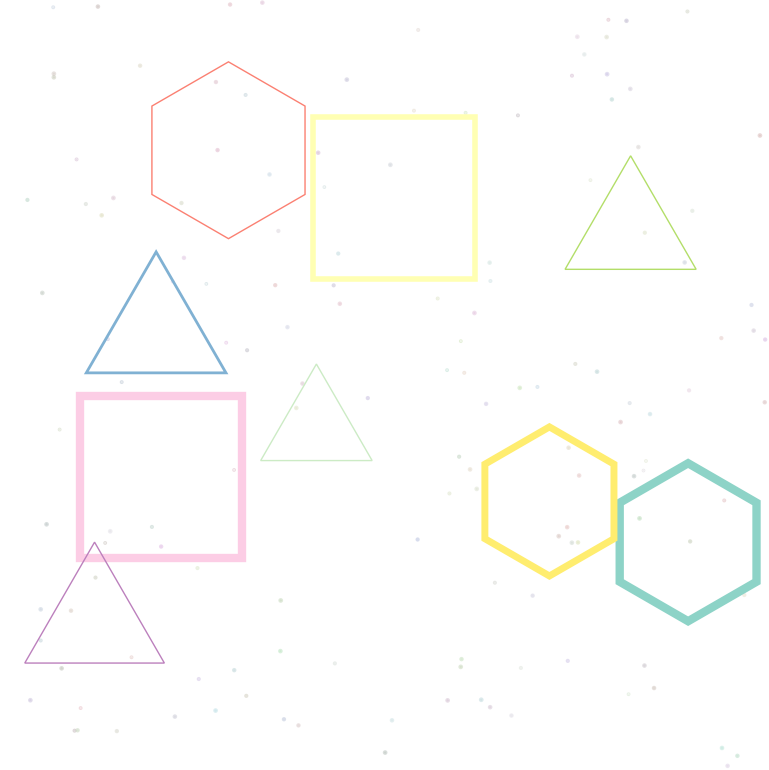[{"shape": "hexagon", "thickness": 3, "radius": 0.51, "center": [0.894, 0.296]}, {"shape": "square", "thickness": 2, "radius": 0.53, "center": [0.512, 0.743]}, {"shape": "hexagon", "thickness": 0.5, "radius": 0.57, "center": [0.297, 0.805]}, {"shape": "triangle", "thickness": 1, "radius": 0.52, "center": [0.203, 0.568]}, {"shape": "triangle", "thickness": 0.5, "radius": 0.49, "center": [0.819, 0.699]}, {"shape": "square", "thickness": 3, "radius": 0.53, "center": [0.209, 0.381]}, {"shape": "triangle", "thickness": 0.5, "radius": 0.52, "center": [0.123, 0.191]}, {"shape": "triangle", "thickness": 0.5, "radius": 0.42, "center": [0.411, 0.444]}, {"shape": "hexagon", "thickness": 2.5, "radius": 0.48, "center": [0.714, 0.349]}]